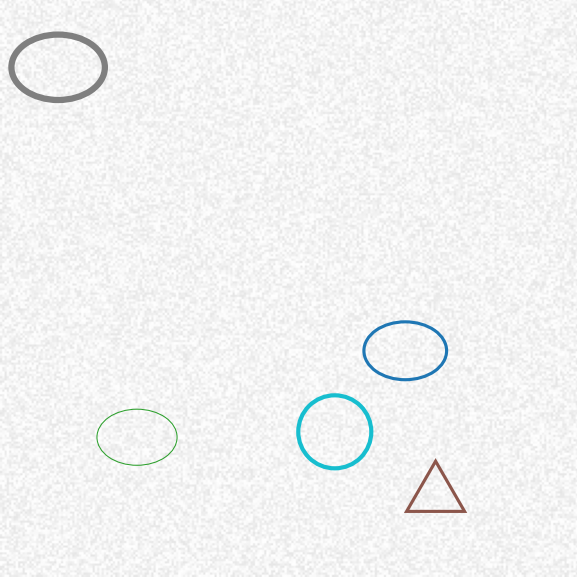[{"shape": "oval", "thickness": 1.5, "radius": 0.36, "center": [0.702, 0.392]}, {"shape": "oval", "thickness": 0.5, "radius": 0.35, "center": [0.237, 0.242]}, {"shape": "triangle", "thickness": 1.5, "radius": 0.29, "center": [0.754, 0.143]}, {"shape": "oval", "thickness": 3, "radius": 0.4, "center": [0.101, 0.883]}, {"shape": "circle", "thickness": 2, "radius": 0.32, "center": [0.58, 0.251]}]